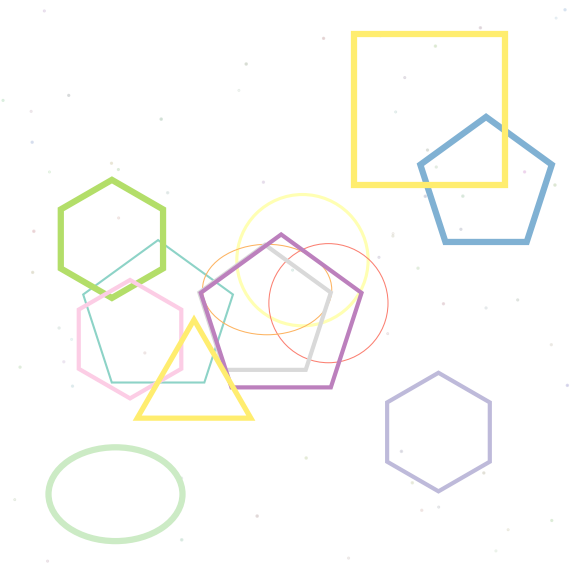[{"shape": "pentagon", "thickness": 1, "radius": 0.68, "center": [0.274, 0.447]}, {"shape": "circle", "thickness": 1.5, "radius": 0.57, "center": [0.524, 0.549]}, {"shape": "hexagon", "thickness": 2, "radius": 0.51, "center": [0.759, 0.251]}, {"shape": "circle", "thickness": 0.5, "radius": 0.52, "center": [0.569, 0.474]}, {"shape": "pentagon", "thickness": 3, "radius": 0.6, "center": [0.842, 0.677]}, {"shape": "oval", "thickness": 0.5, "radius": 0.56, "center": [0.463, 0.498]}, {"shape": "hexagon", "thickness": 3, "radius": 0.51, "center": [0.194, 0.585]}, {"shape": "hexagon", "thickness": 2, "radius": 0.51, "center": [0.225, 0.412]}, {"shape": "pentagon", "thickness": 2, "radius": 0.6, "center": [0.459, 0.456]}, {"shape": "pentagon", "thickness": 2, "radius": 0.73, "center": [0.487, 0.447]}, {"shape": "oval", "thickness": 3, "radius": 0.58, "center": [0.2, 0.143]}, {"shape": "square", "thickness": 3, "radius": 0.66, "center": [0.744, 0.81]}, {"shape": "triangle", "thickness": 2.5, "radius": 0.57, "center": [0.336, 0.332]}]